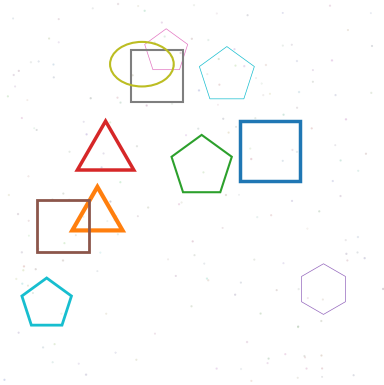[{"shape": "square", "thickness": 2.5, "radius": 0.39, "center": [0.701, 0.607]}, {"shape": "triangle", "thickness": 3, "radius": 0.38, "center": [0.253, 0.439]}, {"shape": "pentagon", "thickness": 1.5, "radius": 0.41, "center": [0.524, 0.567]}, {"shape": "triangle", "thickness": 2.5, "radius": 0.42, "center": [0.274, 0.601]}, {"shape": "hexagon", "thickness": 0.5, "radius": 0.33, "center": [0.84, 0.249]}, {"shape": "square", "thickness": 2, "radius": 0.34, "center": [0.164, 0.413]}, {"shape": "pentagon", "thickness": 0.5, "radius": 0.29, "center": [0.432, 0.867]}, {"shape": "square", "thickness": 1.5, "radius": 0.34, "center": [0.407, 0.804]}, {"shape": "oval", "thickness": 1.5, "radius": 0.41, "center": [0.369, 0.833]}, {"shape": "pentagon", "thickness": 0.5, "radius": 0.38, "center": [0.589, 0.804]}, {"shape": "pentagon", "thickness": 2, "radius": 0.34, "center": [0.121, 0.21]}]